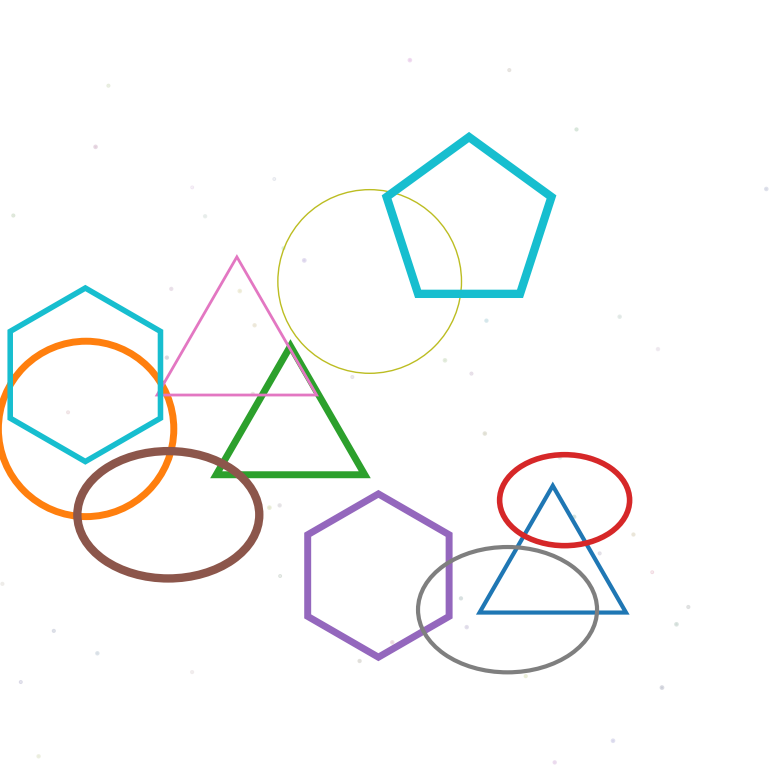[{"shape": "triangle", "thickness": 1.5, "radius": 0.55, "center": [0.718, 0.259]}, {"shape": "circle", "thickness": 2.5, "radius": 0.57, "center": [0.112, 0.443]}, {"shape": "triangle", "thickness": 2.5, "radius": 0.56, "center": [0.377, 0.439]}, {"shape": "oval", "thickness": 2, "radius": 0.42, "center": [0.733, 0.35]}, {"shape": "hexagon", "thickness": 2.5, "radius": 0.53, "center": [0.491, 0.253]}, {"shape": "oval", "thickness": 3, "radius": 0.59, "center": [0.219, 0.331]}, {"shape": "triangle", "thickness": 1, "radius": 0.6, "center": [0.308, 0.547]}, {"shape": "oval", "thickness": 1.5, "radius": 0.58, "center": [0.659, 0.208]}, {"shape": "circle", "thickness": 0.5, "radius": 0.6, "center": [0.48, 0.634]}, {"shape": "pentagon", "thickness": 3, "radius": 0.56, "center": [0.609, 0.709]}, {"shape": "hexagon", "thickness": 2, "radius": 0.56, "center": [0.111, 0.513]}]